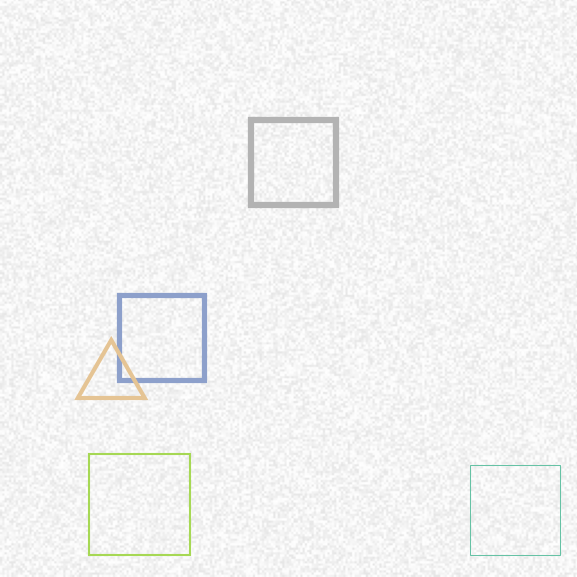[{"shape": "square", "thickness": 0.5, "radius": 0.39, "center": [0.892, 0.116]}, {"shape": "square", "thickness": 2.5, "radius": 0.37, "center": [0.28, 0.415]}, {"shape": "square", "thickness": 1, "radius": 0.44, "center": [0.242, 0.126]}, {"shape": "triangle", "thickness": 2, "radius": 0.33, "center": [0.193, 0.343]}, {"shape": "square", "thickness": 3, "radius": 0.37, "center": [0.508, 0.717]}]